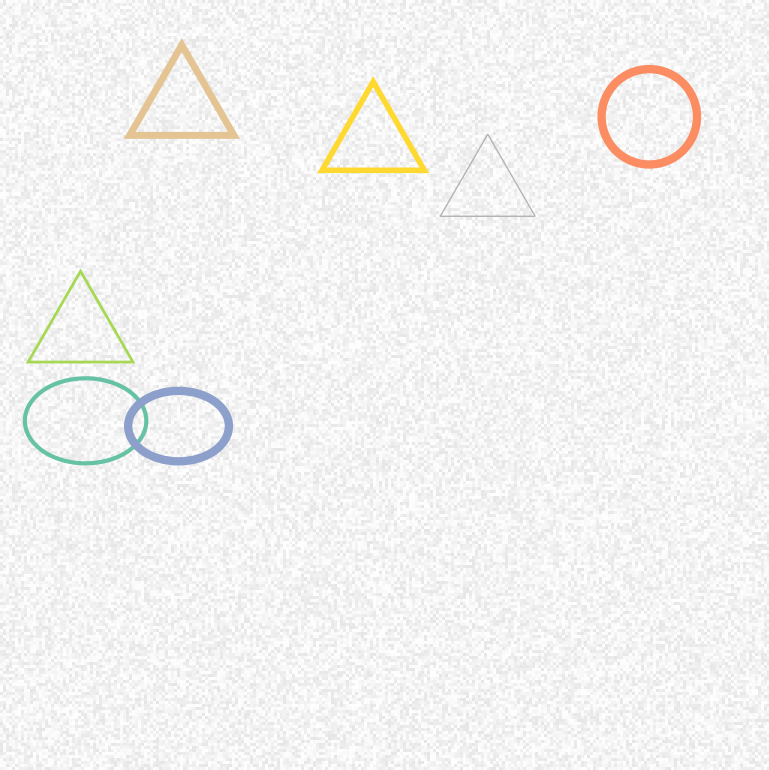[{"shape": "oval", "thickness": 1.5, "radius": 0.39, "center": [0.111, 0.453]}, {"shape": "circle", "thickness": 3, "radius": 0.31, "center": [0.843, 0.848]}, {"shape": "oval", "thickness": 3, "radius": 0.33, "center": [0.232, 0.447]}, {"shape": "triangle", "thickness": 1, "radius": 0.39, "center": [0.105, 0.569]}, {"shape": "triangle", "thickness": 2, "radius": 0.38, "center": [0.485, 0.817]}, {"shape": "triangle", "thickness": 2.5, "radius": 0.39, "center": [0.236, 0.863]}, {"shape": "triangle", "thickness": 0.5, "radius": 0.36, "center": [0.633, 0.755]}]